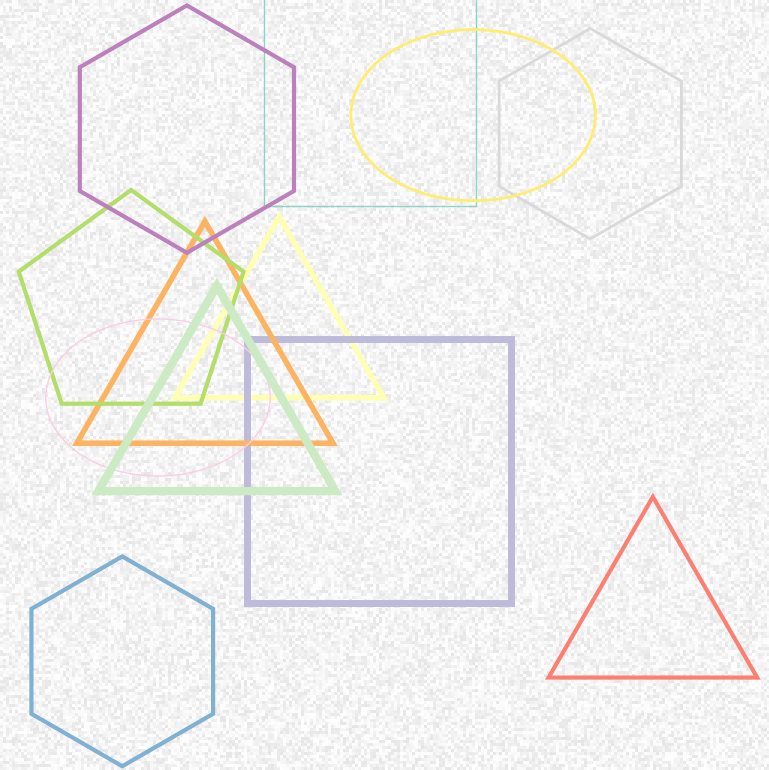[{"shape": "square", "thickness": 0.5, "radius": 0.69, "center": [0.48, 0.871]}, {"shape": "triangle", "thickness": 2, "radius": 0.78, "center": [0.363, 0.562]}, {"shape": "square", "thickness": 2.5, "radius": 0.86, "center": [0.492, 0.388]}, {"shape": "triangle", "thickness": 1.5, "radius": 0.78, "center": [0.848, 0.198]}, {"shape": "hexagon", "thickness": 1.5, "radius": 0.68, "center": [0.159, 0.141]}, {"shape": "triangle", "thickness": 2, "radius": 0.96, "center": [0.266, 0.52]}, {"shape": "pentagon", "thickness": 1.5, "radius": 0.77, "center": [0.17, 0.6]}, {"shape": "oval", "thickness": 0.5, "radius": 0.73, "center": [0.205, 0.484]}, {"shape": "hexagon", "thickness": 1, "radius": 0.68, "center": [0.767, 0.826]}, {"shape": "hexagon", "thickness": 1.5, "radius": 0.8, "center": [0.243, 0.832]}, {"shape": "triangle", "thickness": 3, "radius": 0.89, "center": [0.282, 0.451]}, {"shape": "oval", "thickness": 1, "radius": 0.79, "center": [0.615, 0.85]}]